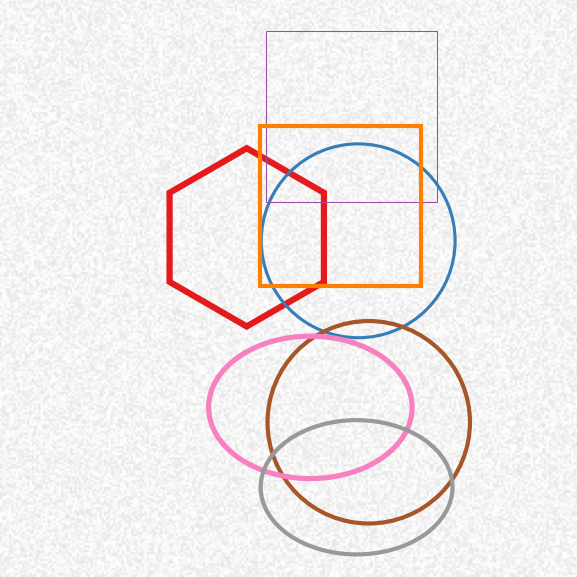[{"shape": "hexagon", "thickness": 3, "radius": 0.77, "center": [0.427, 0.588]}, {"shape": "circle", "thickness": 1.5, "radius": 0.84, "center": [0.62, 0.582]}, {"shape": "square", "thickness": 0.5, "radius": 0.74, "center": [0.609, 0.797]}, {"shape": "square", "thickness": 2, "radius": 0.69, "center": [0.59, 0.643]}, {"shape": "circle", "thickness": 2, "radius": 0.88, "center": [0.639, 0.268]}, {"shape": "oval", "thickness": 2.5, "radius": 0.88, "center": [0.537, 0.294]}, {"shape": "oval", "thickness": 2, "radius": 0.83, "center": [0.617, 0.155]}]